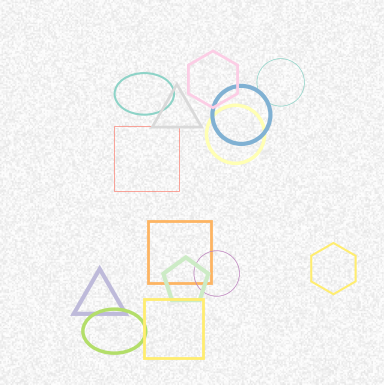[{"shape": "oval", "thickness": 1.5, "radius": 0.39, "center": [0.375, 0.756]}, {"shape": "circle", "thickness": 0.5, "radius": 0.31, "center": [0.729, 0.786]}, {"shape": "circle", "thickness": 2.5, "radius": 0.38, "center": [0.612, 0.651]}, {"shape": "triangle", "thickness": 3, "radius": 0.39, "center": [0.259, 0.224]}, {"shape": "square", "thickness": 0.5, "radius": 0.42, "center": [0.379, 0.588]}, {"shape": "circle", "thickness": 3, "radius": 0.38, "center": [0.627, 0.702]}, {"shape": "square", "thickness": 2, "radius": 0.4, "center": [0.466, 0.345]}, {"shape": "oval", "thickness": 2.5, "radius": 0.41, "center": [0.297, 0.14]}, {"shape": "hexagon", "thickness": 2, "radius": 0.37, "center": [0.553, 0.794]}, {"shape": "triangle", "thickness": 2, "radius": 0.37, "center": [0.46, 0.707]}, {"shape": "circle", "thickness": 0.5, "radius": 0.3, "center": [0.563, 0.29]}, {"shape": "pentagon", "thickness": 3, "radius": 0.31, "center": [0.483, 0.27]}, {"shape": "hexagon", "thickness": 1.5, "radius": 0.33, "center": [0.866, 0.302]}, {"shape": "square", "thickness": 2, "radius": 0.38, "center": [0.452, 0.146]}]